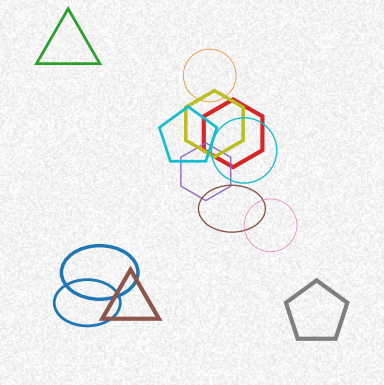[{"shape": "oval", "thickness": 2, "radius": 0.43, "center": [0.227, 0.214]}, {"shape": "oval", "thickness": 2.5, "radius": 0.5, "center": [0.259, 0.292]}, {"shape": "circle", "thickness": 0.5, "radius": 0.34, "center": [0.545, 0.804]}, {"shape": "triangle", "thickness": 2, "radius": 0.48, "center": [0.177, 0.882]}, {"shape": "hexagon", "thickness": 3, "radius": 0.44, "center": [0.605, 0.654]}, {"shape": "hexagon", "thickness": 1, "radius": 0.37, "center": [0.535, 0.554]}, {"shape": "triangle", "thickness": 3, "radius": 0.42, "center": [0.339, 0.215]}, {"shape": "oval", "thickness": 1, "radius": 0.43, "center": [0.602, 0.458]}, {"shape": "circle", "thickness": 0.5, "radius": 0.34, "center": [0.703, 0.415]}, {"shape": "pentagon", "thickness": 3, "radius": 0.42, "center": [0.822, 0.188]}, {"shape": "hexagon", "thickness": 2.5, "radius": 0.43, "center": [0.557, 0.679]}, {"shape": "pentagon", "thickness": 2, "radius": 0.39, "center": [0.489, 0.645]}, {"shape": "circle", "thickness": 1, "radius": 0.42, "center": [0.634, 0.609]}]